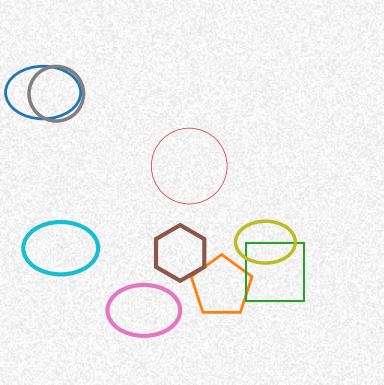[{"shape": "oval", "thickness": 2, "radius": 0.49, "center": [0.112, 0.76]}, {"shape": "pentagon", "thickness": 2, "radius": 0.42, "center": [0.576, 0.256]}, {"shape": "square", "thickness": 1.5, "radius": 0.38, "center": [0.715, 0.293]}, {"shape": "circle", "thickness": 0.5, "radius": 0.49, "center": [0.491, 0.569]}, {"shape": "hexagon", "thickness": 3, "radius": 0.36, "center": [0.468, 0.343]}, {"shape": "oval", "thickness": 3, "radius": 0.47, "center": [0.374, 0.194]}, {"shape": "circle", "thickness": 2.5, "radius": 0.35, "center": [0.146, 0.757]}, {"shape": "oval", "thickness": 2.5, "radius": 0.39, "center": [0.689, 0.371]}, {"shape": "oval", "thickness": 3, "radius": 0.49, "center": [0.158, 0.355]}]